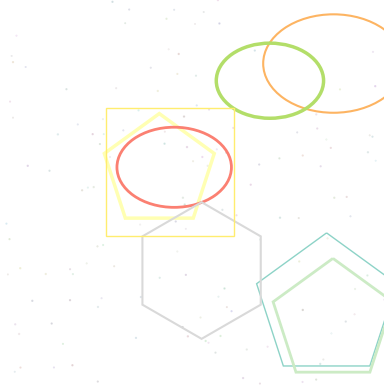[{"shape": "pentagon", "thickness": 1, "radius": 0.96, "center": [0.848, 0.204]}, {"shape": "pentagon", "thickness": 2.5, "radius": 0.75, "center": [0.414, 0.555]}, {"shape": "oval", "thickness": 2, "radius": 0.74, "center": [0.452, 0.566]}, {"shape": "oval", "thickness": 1.5, "radius": 0.91, "center": [0.866, 0.835]}, {"shape": "oval", "thickness": 2.5, "radius": 0.7, "center": [0.701, 0.79]}, {"shape": "hexagon", "thickness": 1.5, "radius": 0.89, "center": [0.524, 0.297]}, {"shape": "pentagon", "thickness": 2, "radius": 0.82, "center": [0.865, 0.165]}, {"shape": "square", "thickness": 1, "radius": 0.83, "center": [0.442, 0.554]}]